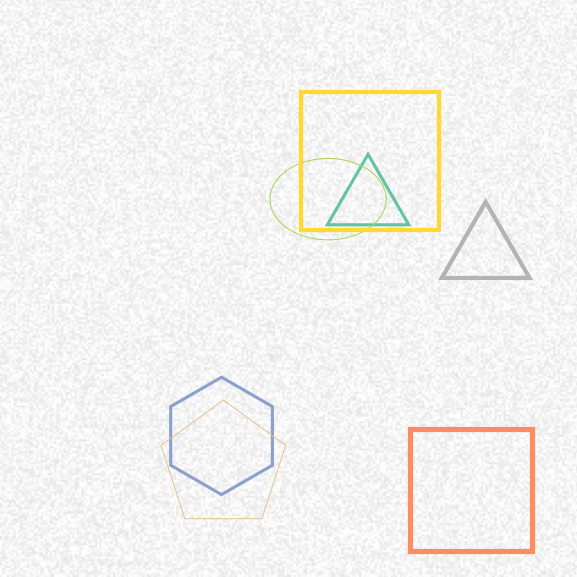[{"shape": "triangle", "thickness": 1.5, "radius": 0.41, "center": [0.637, 0.651]}, {"shape": "square", "thickness": 2.5, "radius": 0.53, "center": [0.816, 0.151]}, {"shape": "hexagon", "thickness": 1.5, "radius": 0.51, "center": [0.384, 0.244]}, {"shape": "oval", "thickness": 0.5, "radius": 0.5, "center": [0.568, 0.654]}, {"shape": "square", "thickness": 2, "radius": 0.6, "center": [0.641, 0.72]}, {"shape": "pentagon", "thickness": 0.5, "radius": 0.57, "center": [0.387, 0.193]}, {"shape": "triangle", "thickness": 2, "radius": 0.44, "center": [0.841, 0.562]}]